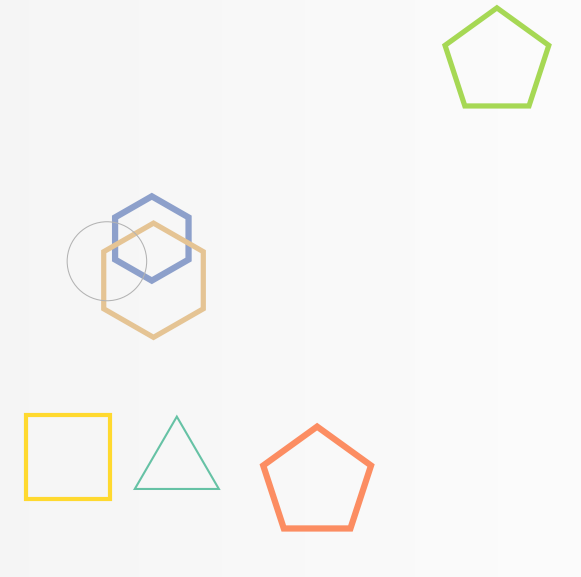[{"shape": "triangle", "thickness": 1, "radius": 0.42, "center": [0.304, 0.194]}, {"shape": "pentagon", "thickness": 3, "radius": 0.49, "center": [0.546, 0.163]}, {"shape": "hexagon", "thickness": 3, "radius": 0.36, "center": [0.261, 0.586]}, {"shape": "pentagon", "thickness": 2.5, "radius": 0.47, "center": [0.855, 0.892]}, {"shape": "square", "thickness": 2, "radius": 0.36, "center": [0.117, 0.208]}, {"shape": "hexagon", "thickness": 2.5, "radius": 0.49, "center": [0.264, 0.514]}, {"shape": "circle", "thickness": 0.5, "radius": 0.34, "center": [0.184, 0.547]}]